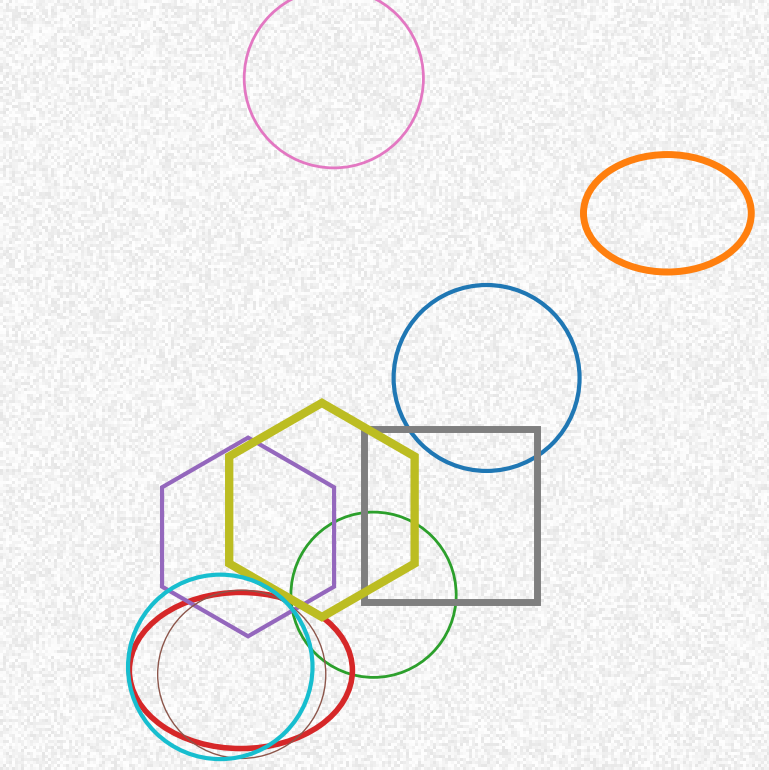[{"shape": "circle", "thickness": 1.5, "radius": 0.6, "center": [0.632, 0.509]}, {"shape": "oval", "thickness": 2.5, "radius": 0.54, "center": [0.867, 0.723]}, {"shape": "circle", "thickness": 1, "radius": 0.54, "center": [0.485, 0.228]}, {"shape": "oval", "thickness": 2, "radius": 0.72, "center": [0.313, 0.129]}, {"shape": "hexagon", "thickness": 1.5, "radius": 0.64, "center": [0.322, 0.303]}, {"shape": "circle", "thickness": 0.5, "radius": 0.55, "center": [0.314, 0.124]}, {"shape": "circle", "thickness": 1, "radius": 0.58, "center": [0.434, 0.898]}, {"shape": "square", "thickness": 2.5, "radius": 0.56, "center": [0.585, 0.33]}, {"shape": "hexagon", "thickness": 3, "radius": 0.7, "center": [0.418, 0.338]}, {"shape": "circle", "thickness": 1.5, "radius": 0.6, "center": [0.286, 0.134]}]